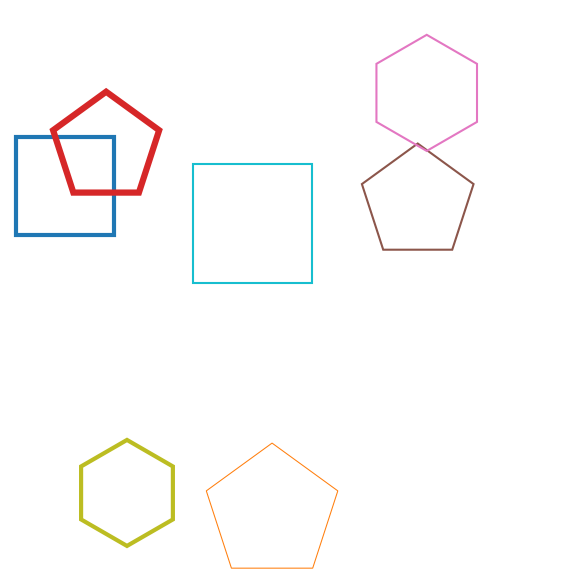[{"shape": "square", "thickness": 2, "radius": 0.42, "center": [0.112, 0.677]}, {"shape": "pentagon", "thickness": 0.5, "radius": 0.6, "center": [0.471, 0.112]}, {"shape": "pentagon", "thickness": 3, "radius": 0.48, "center": [0.184, 0.744]}, {"shape": "pentagon", "thickness": 1, "radius": 0.51, "center": [0.723, 0.649]}, {"shape": "hexagon", "thickness": 1, "radius": 0.5, "center": [0.739, 0.838]}, {"shape": "hexagon", "thickness": 2, "radius": 0.46, "center": [0.22, 0.146]}, {"shape": "square", "thickness": 1, "radius": 0.51, "center": [0.438, 0.612]}]